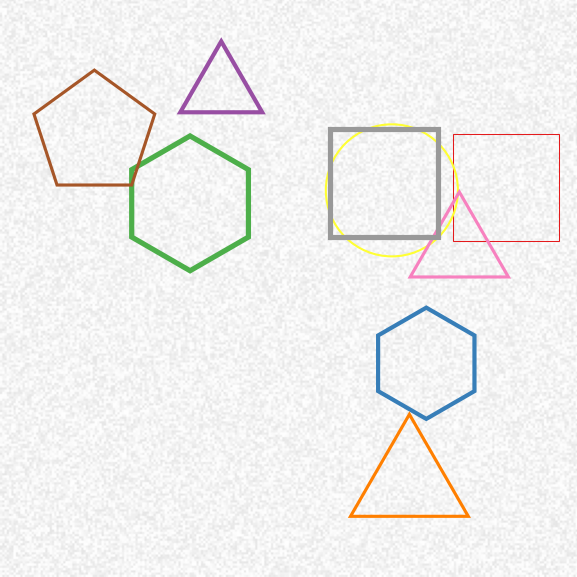[{"shape": "square", "thickness": 0.5, "radius": 0.46, "center": [0.876, 0.674]}, {"shape": "hexagon", "thickness": 2, "radius": 0.48, "center": [0.738, 0.37]}, {"shape": "hexagon", "thickness": 2.5, "radius": 0.58, "center": [0.329, 0.647]}, {"shape": "triangle", "thickness": 2, "radius": 0.41, "center": [0.383, 0.846]}, {"shape": "triangle", "thickness": 1.5, "radius": 0.59, "center": [0.709, 0.164]}, {"shape": "circle", "thickness": 1, "radius": 0.57, "center": [0.679, 0.67]}, {"shape": "pentagon", "thickness": 1.5, "radius": 0.55, "center": [0.163, 0.768]}, {"shape": "triangle", "thickness": 1.5, "radius": 0.49, "center": [0.795, 0.569]}, {"shape": "square", "thickness": 2.5, "radius": 0.47, "center": [0.665, 0.683]}]